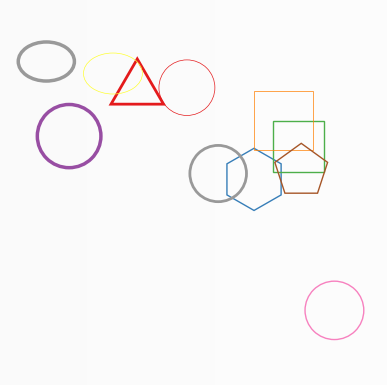[{"shape": "triangle", "thickness": 2, "radius": 0.39, "center": [0.354, 0.769]}, {"shape": "circle", "thickness": 0.5, "radius": 0.36, "center": [0.482, 0.772]}, {"shape": "hexagon", "thickness": 1, "radius": 0.4, "center": [0.656, 0.534]}, {"shape": "square", "thickness": 1, "radius": 0.33, "center": [0.771, 0.619]}, {"shape": "circle", "thickness": 2.5, "radius": 0.41, "center": [0.178, 0.647]}, {"shape": "square", "thickness": 0.5, "radius": 0.38, "center": [0.732, 0.688]}, {"shape": "oval", "thickness": 0.5, "radius": 0.38, "center": [0.291, 0.809]}, {"shape": "pentagon", "thickness": 1, "radius": 0.36, "center": [0.777, 0.556]}, {"shape": "circle", "thickness": 1, "radius": 0.38, "center": [0.863, 0.194]}, {"shape": "oval", "thickness": 2.5, "radius": 0.36, "center": [0.12, 0.84]}, {"shape": "circle", "thickness": 2, "radius": 0.37, "center": [0.563, 0.549]}]